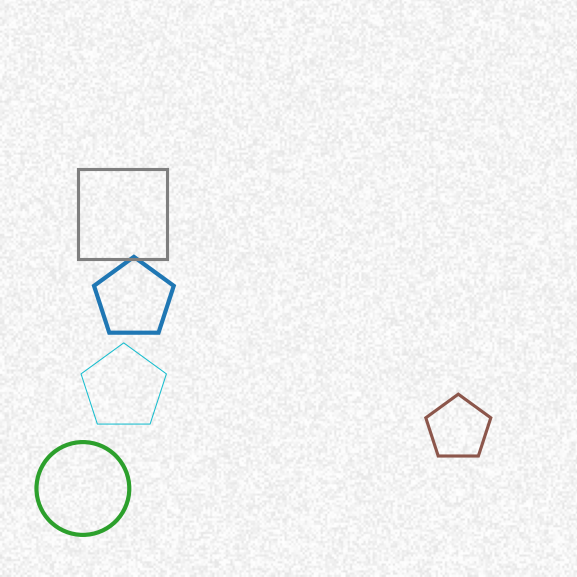[{"shape": "pentagon", "thickness": 2, "radius": 0.36, "center": [0.232, 0.482]}, {"shape": "circle", "thickness": 2, "radius": 0.4, "center": [0.144, 0.153]}, {"shape": "pentagon", "thickness": 1.5, "radius": 0.3, "center": [0.794, 0.257]}, {"shape": "square", "thickness": 1.5, "radius": 0.39, "center": [0.212, 0.629]}, {"shape": "pentagon", "thickness": 0.5, "radius": 0.39, "center": [0.214, 0.328]}]